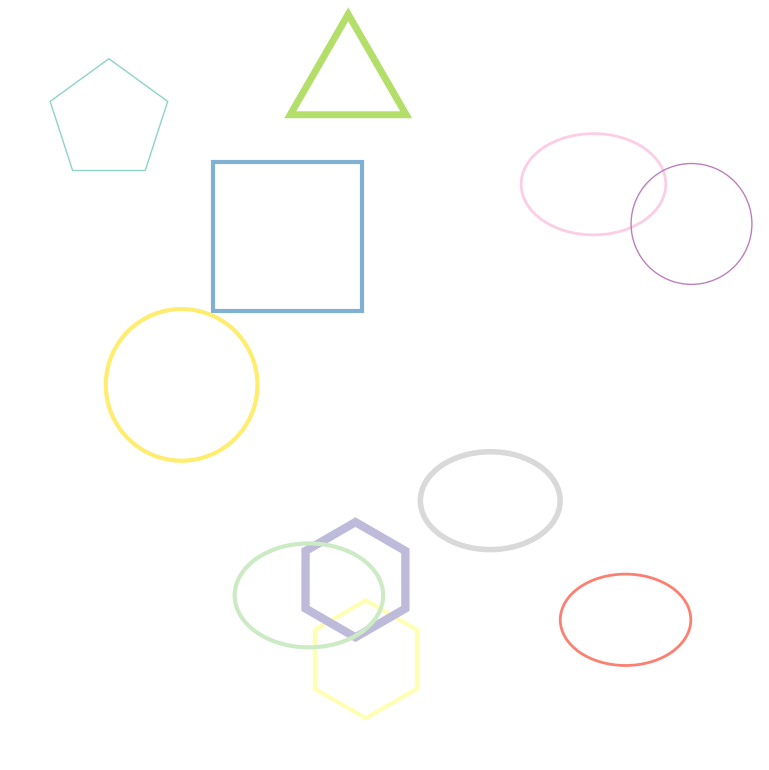[{"shape": "pentagon", "thickness": 0.5, "radius": 0.4, "center": [0.141, 0.843]}, {"shape": "hexagon", "thickness": 1.5, "radius": 0.38, "center": [0.475, 0.144]}, {"shape": "hexagon", "thickness": 3, "radius": 0.37, "center": [0.462, 0.247]}, {"shape": "oval", "thickness": 1, "radius": 0.42, "center": [0.812, 0.195]}, {"shape": "square", "thickness": 1.5, "radius": 0.48, "center": [0.373, 0.693]}, {"shape": "triangle", "thickness": 2.5, "radius": 0.43, "center": [0.452, 0.894]}, {"shape": "oval", "thickness": 1, "radius": 0.47, "center": [0.771, 0.761]}, {"shape": "oval", "thickness": 2, "radius": 0.45, "center": [0.637, 0.35]}, {"shape": "circle", "thickness": 0.5, "radius": 0.39, "center": [0.898, 0.709]}, {"shape": "oval", "thickness": 1.5, "radius": 0.48, "center": [0.401, 0.227]}, {"shape": "circle", "thickness": 1.5, "radius": 0.49, "center": [0.236, 0.5]}]